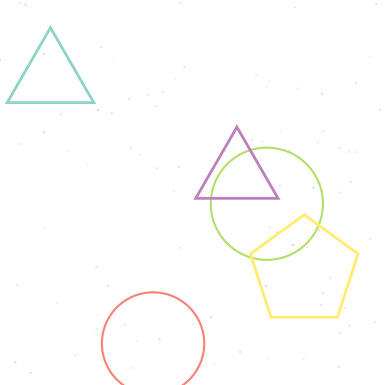[{"shape": "triangle", "thickness": 2, "radius": 0.65, "center": [0.131, 0.798]}, {"shape": "circle", "thickness": 1.5, "radius": 0.66, "center": [0.398, 0.108]}, {"shape": "circle", "thickness": 1.5, "radius": 0.73, "center": [0.693, 0.471]}, {"shape": "triangle", "thickness": 2, "radius": 0.62, "center": [0.615, 0.547]}, {"shape": "pentagon", "thickness": 2, "radius": 0.74, "center": [0.79, 0.295]}]